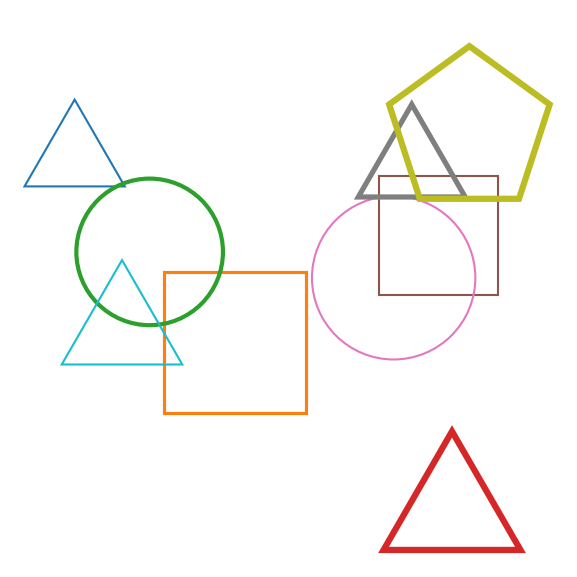[{"shape": "triangle", "thickness": 1, "radius": 0.5, "center": [0.129, 0.726]}, {"shape": "square", "thickness": 1.5, "radius": 0.61, "center": [0.407, 0.405]}, {"shape": "circle", "thickness": 2, "radius": 0.63, "center": [0.259, 0.563]}, {"shape": "triangle", "thickness": 3, "radius": 0.68, "center": [0.783, 0.115]}, {"shape": "square", "thickness": 1, "radius": 0.52, "center": [0.76, 0.591]}, {"shape": "circle", "thickness": 1, "radius": 0.71, "center": [0.682, 0.518]}, {"shape": "triangle", "thickness": 2.5, "radius": 0.53, "center": [0.713, 0.711]}, {"shape": "pentagon", "thickness": 3, "radius": 0.73, "center": [0.813, 0.773]}, {"shape": "triangle", "thickness": 1, "radius": 0.6, "center": [0.211, 0.428]}]